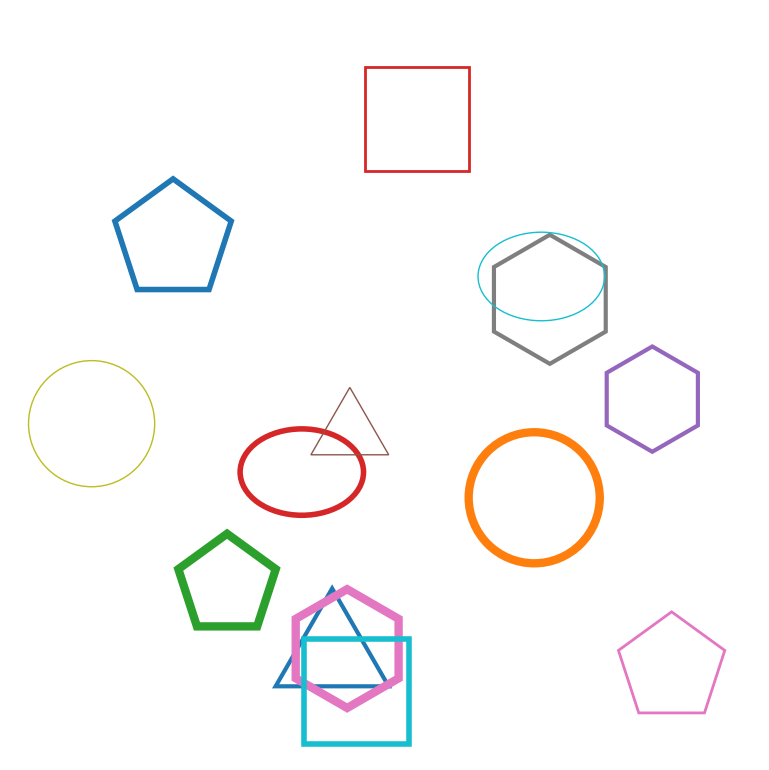[{"shape": "triangle", "thickness": 1.5, "radius": 0.42, "center": [0.431, 0.151]}, {"shape": "pentagon", "thickness": 2, "radius": 0.4, "center": [0.225, 0.688]}, {"shape": "circle", "thickness": 3, "radius": 0.43, "center": [0.694, 0.354]}, {"shape": "pentagon", "thickness": 3, "radius": 0.33, "center": [0.295, 0.24]}, {"shape": "oval", "thickness": 2, "radius": 0.4, "center": [0.392, 0.387]}, {"shape": "square", "thickness": 1, "radius": 0.34, "center": [0.541, 0.846]}, {"shape": "hexagon", "thickness": 1.5, "radius": 0.34, "center": [0.847, 0.482]}, {"shape": "triangle", "thickness": 0.5, "radius": 0.29, "center": [0.454, 0.439]}, {"shape": "hexagon", "thickness": 3, "radius": 0.39, "center": [0.451, 0.158]}, {"shape": "pentagon", "thickness": 1, "radius": 0.36, "center": [0.872, 0.133]}, {"shape": "hexagon", "thickness": 1.5, "radius": 0.42, "center": [0.714, 0.611]}, {"shape": "circle", "thickness": 0.5, "radius": 0.41, "center": [0.119, 0.45]}, {"shape": "square", "thickness": 2, "radius": 0.34, "center": [0.463, 0.102]}, {"shape": "oval", "thickness": 0.5, "radius": 0.41, "center": [0.703, 0.641]}]